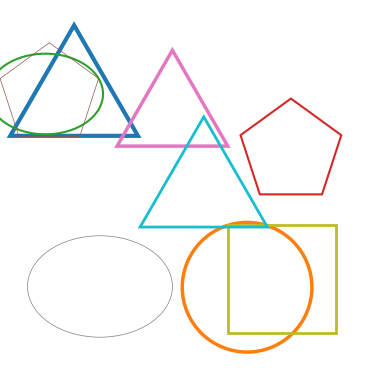[{"shape": "triangle", "thickness": 3, "radius": 0.96, "center": [0.192, 0.743]}, {"shape": "circle", "thickness": 2.5, "radius": 0.84, "center": [0.642, 0.254]}, {"shape": "oval", "thickness": 1.5, "radius": 0.75, "center": [0.118, 0.756]}, {"shape": "pentagon", "thickness": 1.5, "radius": 0.69, "center": [0.756, 0.606]}, {"shape": "pentagon", "thickness": 0.5, "radius": 0.67, "center": [0.128, 0.755]}, {"shape": "triangle", "thickness": 2.5, "radius": 0.83, "center": [0.448, 0.703]}, {"shape": "oval", "thickness": 0.5, "radius": 0.94, "center": [0.26, 0.256]}, {"shape": "square", "thickness": 2, "radius": 0.7, "center": [0.733, 0.276]}, {"shape": "triangle", "thickness": 2, "radius": 0.95, "center": [0.529, 0.506]}]